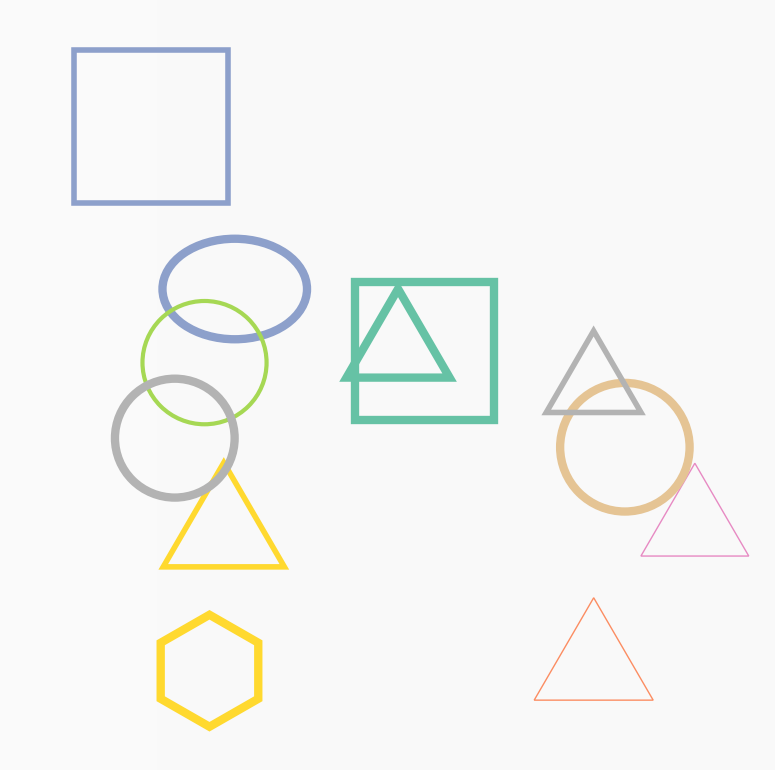[{"shape": "triangle", "thickness": 3, "radius": 0.38, "center": [0.514, 0.548]}, {"shape": "square", "thickness": 3, "radius": 0.45, "center": [0.548, 0.544]}, {"shape": "triangle", "thickness": 0.5, "radius": 0.44, "center": [0.766, 0.135]}, {"shape": "square", "thickness": 2, "radius": 0.5, "center": [0.195, 0.835]}, {"shape": "oval", "thickness": 3, "radius": 0.47, "center": [0.303, 0.625]}, {"shape": "triangle", "thickness": 0.5, "radius": 0.4, "center": [0.897, 0.318]}, {"shape": "circle", "thickness": 1.5, "radius": 0.4, "center": [0.264, 0.529]}, {"shape": "triangle", "thickness": 2, "radius": 0.45, "center": [0.289, 0.309]}, {"shape": "hexagon", "thickness": 3, "radius": 0.36, "center": [0.27, 0.129]}, {"shape": "circle", "thickness": 3, "radius": 0.42, "center": [0.806, 0.419]}, {"shape": "triangle", "thickness": 2, "radius": 0.35, "center": [0.766, 0.5]}, {"shape": "circle", "thickness": 3, "radius": 0.39, "center": [0.226, 0.431]}]